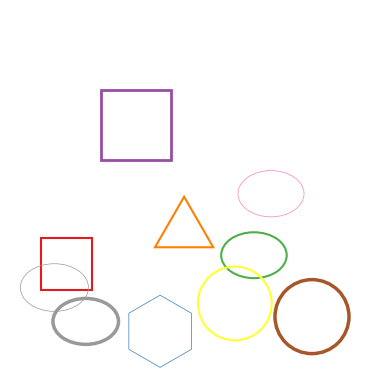[{"shape": "square", "thickness": 1.5, "radius": 0.33, "center": [0.172, 0.314]}, {"shape": "hexagon", "thickness": 0.5, "radius": 0.47, "center": [0.416, 0.14]}, {"shape": "oval", "thickness": 1.5, "radius": 0.43, "center": [0.66, 0.337]}, {"shape": "square", "thickness": 2, "radius": 0.46, "center": [0.353, 0.675]}, {"shape": "triangle", "thickness": 1.5, "radius": 0.44, "center": [0.478, 0.401]}, {"shape": "circle", "thickness": 1.5, "radius": 0.48, "center": [0.61, 0.212]}, {"shape": "circle", "thickness": 2.5, "radius": 0.48, "center": [0.81, 0.178]}, {"shape": "oval", "thickness": 0.5, "radius": 0.43, "center": [0.704, 0.497]}, {"shape": "oval", "thickness": 0.5, "radius": 0.44, "center": [0.141, 0.253]}, {"shape": "oval", "thickness": 2.5, "radius": 0.43, "center": [0.223, 0.165]}]